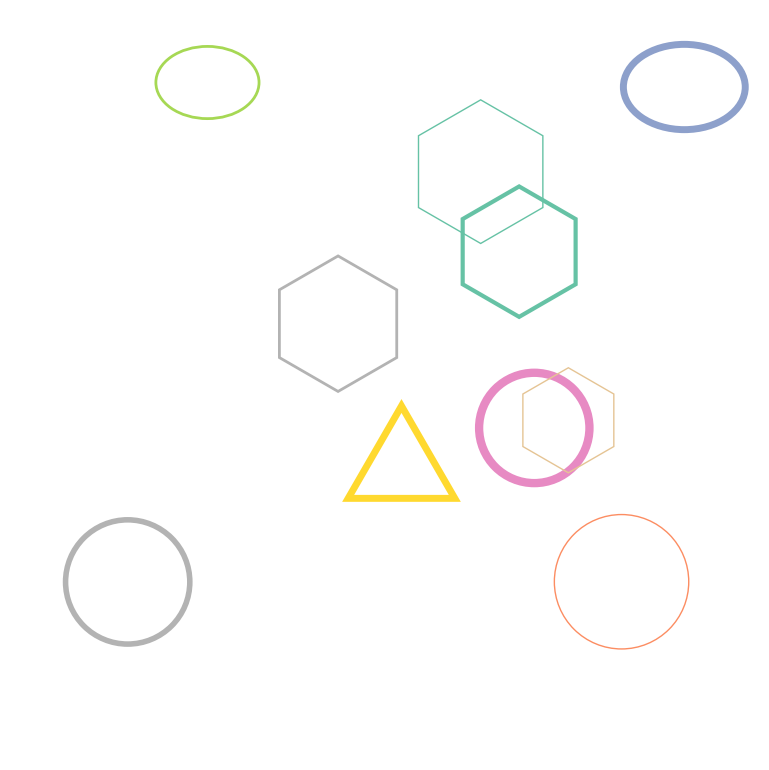[{"shape": "hexagon", "thickness": 1.5, "radius": 0.42, "center": [0.674, 0.673]}, {"shape": "hexagon", "thickness": 0.5, "radius": 0.47, "center": [0.624, 0.777]}, {"shape": "circle", "thickness": 0.5, "radius": 0.44, "center": [0.807, 0.244]}, {"shape": "oval", "thickness": 2.5, "radius": 0.4, "center": [0.889, 0.887]}, {"shape": "circle", "thickness": 3, "radius": 0.36, "center": [0.694, 0.444]}, {"shape": "oval", "thickness": 1, "radius": 0.33, "center": [0.269, 0.893]}, {"shape": "triangle", "thickness": 2.5, "radius": 0.4, "center": [0.521, 0.393]}, {"shape": "hexagon", "thickness": 0.5, "radius": 0.34, "center": [0.738, 0.454]}, {"shape": "circle", "thickness": 2, "radius": 0.4, "center": [0.166, 0.244]}, {"shape": "hexagon", "thickness": 1, "radius": 0.44, "center": [0.439, 0.58]}]